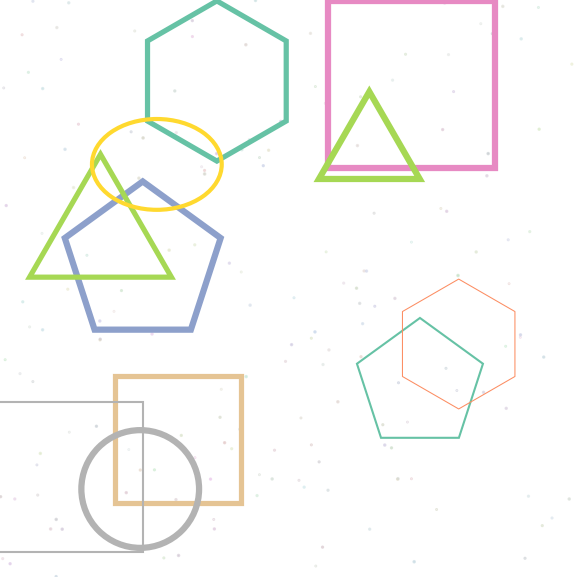[{"shape": "pentagon", "thickness": 1, "radius": 0.57, "center": [0.727, 0.334]}, {"shape": "hexagon", "thickness": 2.5, "radius": 0.69, "center": [0.376, 0.859]}, {"shape": "hexagon", "thickness": 0.5, "radius": 0.56, "center": [0.794, 0.403]}, {"shape": "pentagon", "thickness": 3, "radius": 0.71, "center": [0.247, 0.543]}, {"shape": "square", "thickness": 3, "radius": 0.72, "center": [0.712, 0.853]}, {"shape": "triangle", "thickness": 2.5, "radius": 0.71, "center": [0.174, 0.59]}, {"shape": "triangle", "thickness": 3, "radius": 0.5, "center": [0.64, 0.74]}, {"shape": "oval", "thickness": 2, "radius": 0.56, "center": [0.272, 0.714]}, {"shape": "square", "thickness": 2.5, "radius": 0.55, "center": [0.308, 0.238]}, {"shape": "square", "thickness": 1, "radius": 0.65, "center": [0.119, 0.173]}, {"shape": "circle", "thickness": 3, "radius": 0.51, "center": [0.243, 0.152]}]